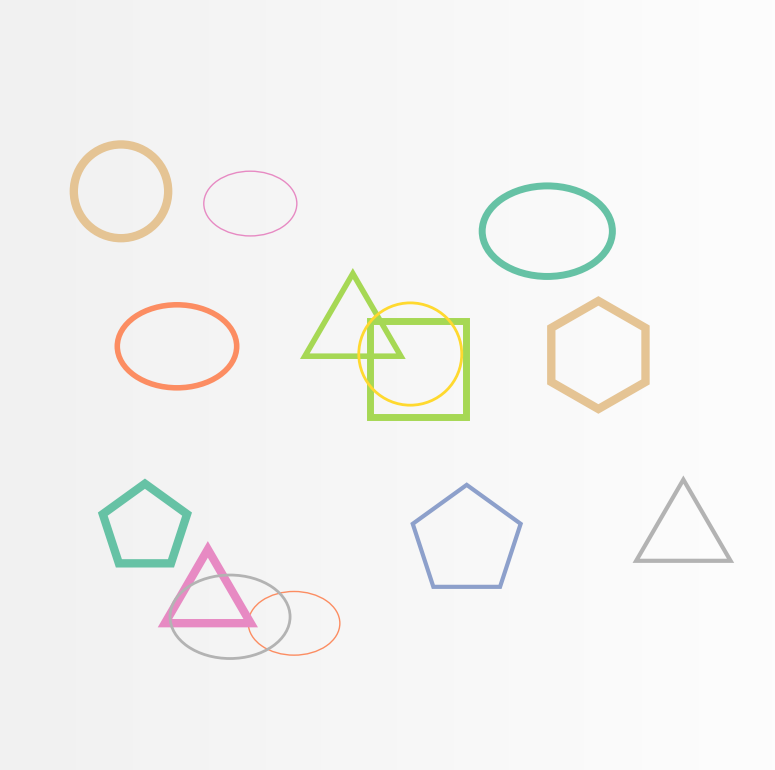[{"shape": "oval", "thickness": 2.5, "radius": 0.42, "center": [0.706, 0.7]}, {"shape": "pentagon", "thickness": 3, "radius": 0.29, "center": [0.187, 0.315]}, {"shape": "oval", "thickness": 0.5, "radius": 0.3, "center": [0.379, 0.191]}, {"shape": "oval", "thickness": 2, "radius": 0.39, "center": [0.228, 0.55]}, {"shape": "pentagon", "thickness": 1.5, "radius": 0.37, "center": [0.602, 0.297]}, {"shape": "oval", "thickness": 0.5, "radius": 0.3, "center": [0.323, 0.736]}, {"shape": "triangle", "thickness": 3, "radius": 0.32, "center": [0.268, 0.223]}, {"shape": "square", "thickness": 2.5, "radius": 0.31, "center": [0.539, 0.521]}, {"shape": "triangle", "thickness": 2, "radius": 0.36, "center": [0.455, 0.573]}, {"shape": "circle", "thickness": 1, "radius": 0.33, "center": [0.529, 0.54]}, {"shape": "circle", "thickness": 3, "radius": 0.3, "center": [0.156, 0.752]}, {"shape": "hexagon", "thickness": 3, "radius": 0.35, "center": [0.772, 0.539]}, {"shape": "triangle", "thickness": 1.5, "radius": 0.35, "center": [0.882, 0.307]}, {"shape": "oval", "thickness": 1, "radius": 0.39, "center": [0.297, 0.199]}]